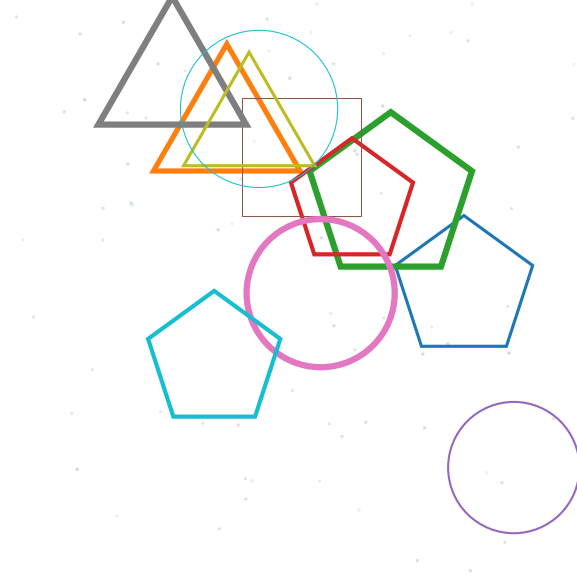[{"shape": "pentagon", "thickness": 1.5, "radius": 0.63, "center": [0.803, 0.501]}, {"shape": "triangle", "thickness": 2.5, "radius": 0.73, "center": [0.393, 0.776]}, {"shape": "pentagon", "thickness": 3, "radius": 0.74, "center": [0.677, 0.657]}, {"shape": "pentagon", "thickness": 2, "radius": 0.56, "center": [0.609, 0.649]}, {"shape": "circle", "thickness": 1, "radius": 0.57, "center": [0.89, 0.189]}, {"shape": "square", "thickness": 0.5, "radius": 0.51, "center": [0.521, 0.727]}, {"shape": "circle", "thickness": 3, "radius": 0.64, "center": [0.555, 0.492]}, {"shape": "triangle", "thickness": 3, "radius": 0.74, "center": [0.298, 0.857]}, {"shape": "triangle", "thickness": 1.5, "radius": 0.66, "center": [0.431, 0.778]}, {"shape": "circle", "thickness": 0.5, "radius": 0.68, "center": [0.449, 0.811]}, {"shape": "pentagon", "thickness": 2, "radius": 0.6, "center": [0.371, 0.375]}]